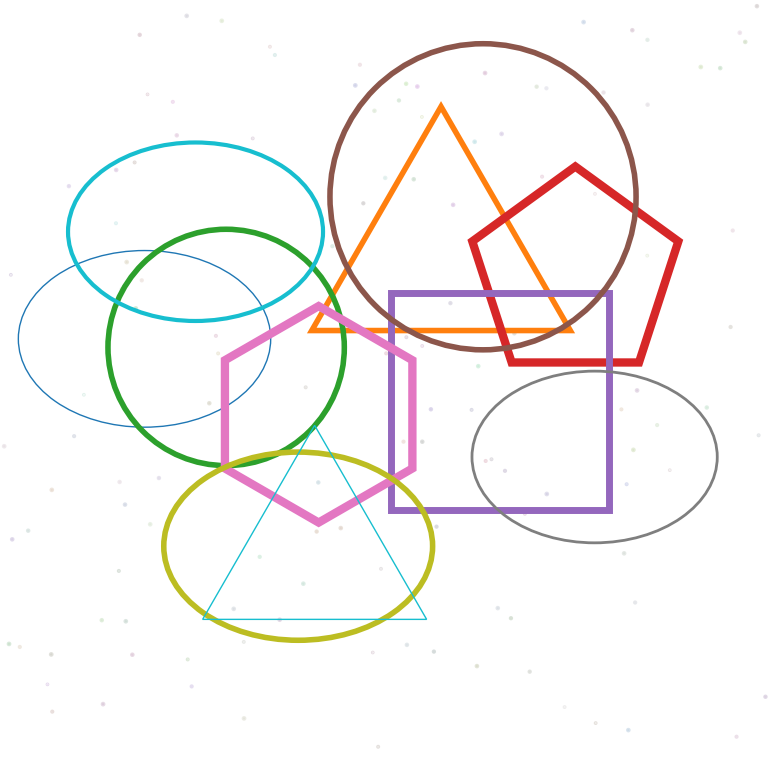[{"shape": "oval", "thickness": 0.5, "radius": 0.82, "center": [0.188, 0.56]}, {"shape": "triangle", "thickness": 2, "radius": 0.97, "center": [0.573, 0.668]}, {"shape": "circle", "thickness": 2, "radius": 0.77, "center": [0.294, 0.549]}, {"shape": "pentagon", "thickness": 3, "radius": 0.7, "center": [0.747, 0.643]}, {"shape": "square", "thickness": 2.5, "radius": 0.71, "center": [0.649, 0.478]}, {"shape": "circle", "thickness": 2, "radius": 0.99, "center": [0.627, 0.744]}, {"shape": "hexagon", "thickness": 3, "radius": 0.7, "center": [0.414, 0.462]}, {"shape": "oval", "thickness": 1, "radius": 0.8, "center": [0.772, 0.407]}, {"shape": "oval", "thickness": 2, "radius": 0.87, "center": [0.387, 0.291]}, {"shape": "triangle", "thickness": 0.5, "radius": 0.84, "center": [0.409, 0.28]}, {"shape": "oval", "thickness": 1.5, "radius": 0.83, "center": [0.254, 0.699]}]